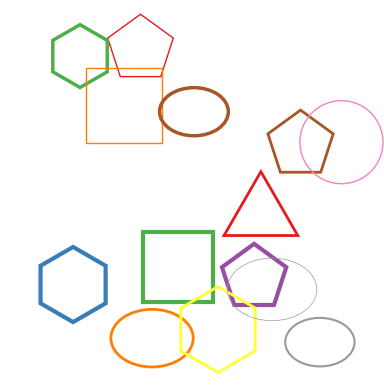[{"shape": "pentagon", "thickness": 1, "radius": 0.45, "center": [0.365, 0.873]}, {"shape": "triangle", "thickness": 2, "radius": 0.55, "center": [0.678, 0.444]}, {"shape": "hexagon", "thickness": 3, "radius": 0.49, "center": [0.19, 0.261]}, {"shape": "square", "thickness": 3, "radius": 0.45, "center": [0.462, 0.307]}, {"shape": "hexagon", "thickness": 2.5, "radius": 0.41, "center": [0.208, 0.854]}, {"shape": "pentagon", "thickness": 3, "radius": 0.44, "center": [0.66, 0.279]}, {"shape": "square", "thickness": 1, "radius": 0.49, "center": [0.322, 0.727]}, {"shape": "oval", "thickness": 2, "radius": 0.53, "center": [0.395, 0.122]}, {"shape": "hexagon", "thickness": 2, "radius": 0.56, "center": [0.566, 0.144]}, {"shape": "pentagon", "thickness": 2, "radius": 0.45, "center": [0.781, 0.625]}, {"shape": "oval", "thickness": 2.5, "radius": 0.45, "center": [0.504, 0.71]}, {"shape": "circle", "thickness": 1, "radius": 0.54, "center": [0.887, 0.631]}, {"shape": "oval", "thickness": 1.5, "radius": 0.45, "center": [0.831, 0.111]}, {"shape": "oval", "thickness": 0.5, "radius": 0.58, "center": [0.707, 0.248]}]